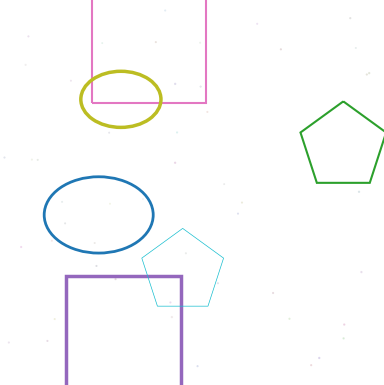[{"shape": "oval", "thickness": 2, "radius": 0.71, "center": [0.256, 0.442]}, {"shape": "pentagon", "thickness": 1.5, "radius": 0.58, "center": [0.892, 0.62]}, {"shape": "square", "thickness": 2.5, "radius": 0.75, "center": [0.321, 0.132]}, {"shape": "square", "thickness": 1.5, "radius": 0.74, "center": [0.387, 0.88]}, {"shape": "oval", "thickness": 2.5, "radius": 0.52, "center": [0.314, 0.742]}, {"shape": "pentagon", "thickness": 0.5, "radius": 0.56, "center": [0.475, 0.295]}]